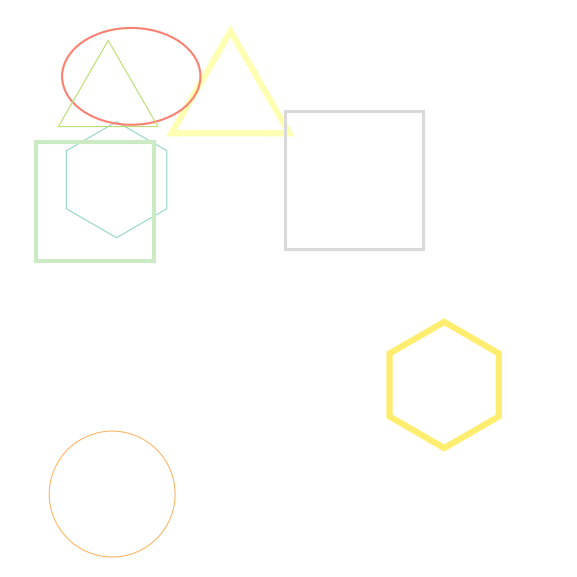[{"shape": "hexagon", "thickness": 0.5, "radius": 0.5, "center": [0.202, 0.688]}, {"shape": "triangle", "thickness": 3, "radius": 0.59, "center": [0.399, 0.827]}, {"shape": "oval", "thickness": 1, "radius": 0.6, "center": [0.227, 0.867]}, {"shape": "circle", "thickness": 0.5, "radius": 0.54, "center": [0.194, 0.144]}, {"shape": "triangle", "thickness": 0.5, "radius": 0.5, "center": [0.187, 0.83]}, {"shape": "square", "thickness": 1.5, "radius": 0.6, "center": [0.613, 0.688]}, {"shape": "square", "thickness": 2, "radius": 0.51, "center": [0.165, 0.65]}, {"shape": "hexagon", "thickness": 3, "radius": 0.55, "center": [0.769, 0.333]}]